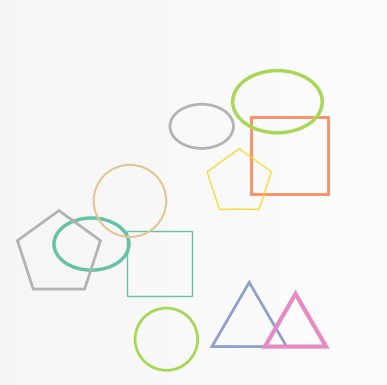[{"shape": "square", "thickness": 1, "radius": 0.42, "center": [0.412, 0.315]}, {"shape": "oval", "thickness": 2.5, "radius": 0.48, "center": [0.236, 0.366]}, {"shape": "square", "thickness": 2, "radius": 0.5, "center": [0.748, 0.596]}, {"shape": "triangle", "thickness": 2, "radius": 0.56, "center": [0.643, 0.155]}, {"shape": "triangle", "thickness": 3, "radius": 0.46, "center": [0.763, 0.145]}, {"shape": "circle", "thickness": 2, "radius": 0.4, "center": [0.429, 0.119]}, {"shape": "oval", "thickness": 2.5, "radius": 0.58, "center": [0.716, 0.736]}, {"shape": "pentagon", "thickness": 1, "radius": 0.44, "center": [0.617, 0.527]}, {"shape": "circle", "thickness": 1.5, "radius": 0.47, "center": [0.335, 0.478]}, {"shape": "oval", "thickness": 2, "radius": 0.41, "center": [0.521, 0.672]}, {"shape": "pentagon", "thickness": 2, "radius": 0.56, "center": [0.152, 0.34]}]